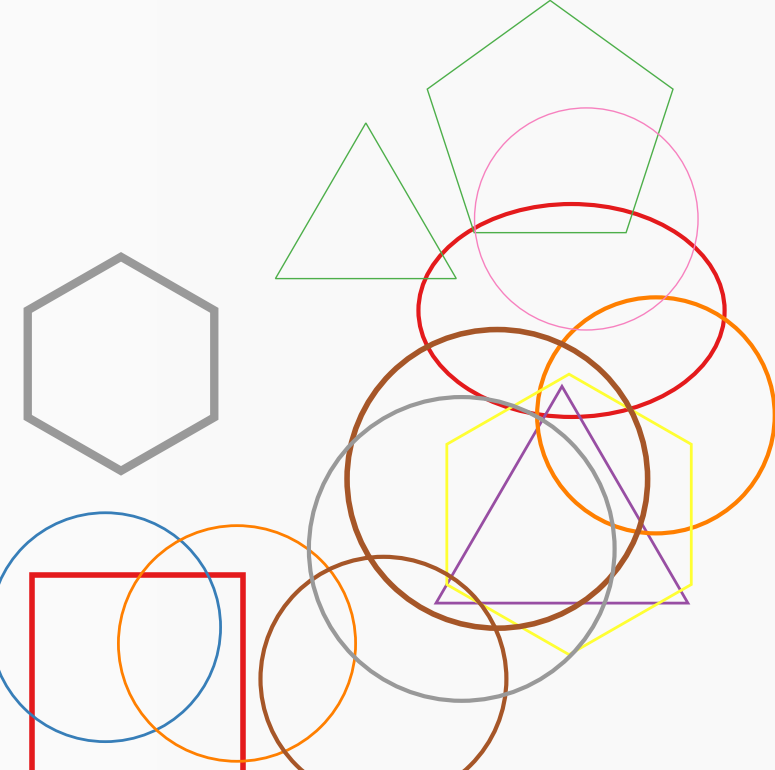[{"shape": "square", "thickness": 2, "radius": 0.68, "center": [0.177, 0.117]}, {"shape": "oval", "thickness": 1.5, "radius": 0.99, "center": [0.737, 0.597]}, {"shape": "circle", "thickness": 1, "radius": 0.74, "center": [0.136, 0.185]}, {"shape": "pentagon", "thickness": 0.5, "radius": 0.83, "center": [0.71, 0.833]}, {"shape": "triangle", "thickness": 0.5, "radius": 0.67, "center": [0.472, 0.706]}, {"shape": "triangle", "thickness": 1, "radius": 0.94, "center": [0.725, 0.311]}, {"shape": "circle", "thickness": 1.5, "radius": 0.77, "center": [0.846, 0.461]}, {"shape": "circle", "thickness": 1, "radius": 0.77, "center": [0.306, 0.164]}, {"shape": "hexagon", "thickness": 1, "radius": 0.91, "center": [0.734, 0.332]}, {"shape": "circle", "thickness": 1.5, "radius": 0.79, "center": [0.495, 0.118]}, {"shape": "circle", "thickness": 2, "radius": 0.97, "center": [0.642, 0.378]}, {"shape": "circle", "thickness": 0.5, "radius": 0.72, "center": [0.757, 0.716]}, {"shape": "circle", "thickness": 1.5, "radius": 0.99, "center": [0.596, 0.287]}, {"shape": "hexagon", "thickness": 3, "radius": 0.69, "center": [0.156, 0.527]}]